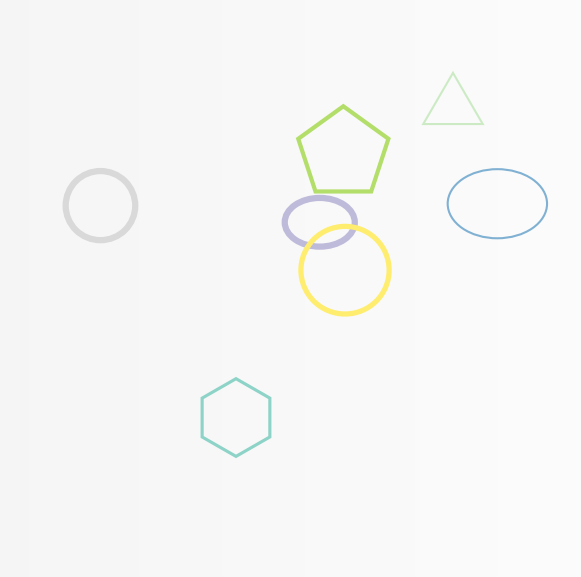[{"shape": "hexagon", "thickness": 1.5, "radius": 0.34, "center": [0.406, 0.276]}, {"shape": "oval", "thickness": 3, "radius": 0.3, "center": [0.55, 0.614]}, {"shape": "oval", "thickness": 1, "radius": 0.43, "center": [0.856, 0.646]}, {"shape": "pentagon", "thickness": 2, "radius": 0.41, "center": [0.591, 0.734]}, {"shape": "circle", "thickness": 3, "radius": 0.3, "center": [0.173, 0.643]}, {"shape": "triangle", "thickness": 1, "radius": 0.3, "center": [0.779, 0.814]}, {"shape": "circle", "thickness": 2.5, "radius": 0.38, "center": [0.594, 0.531]}]